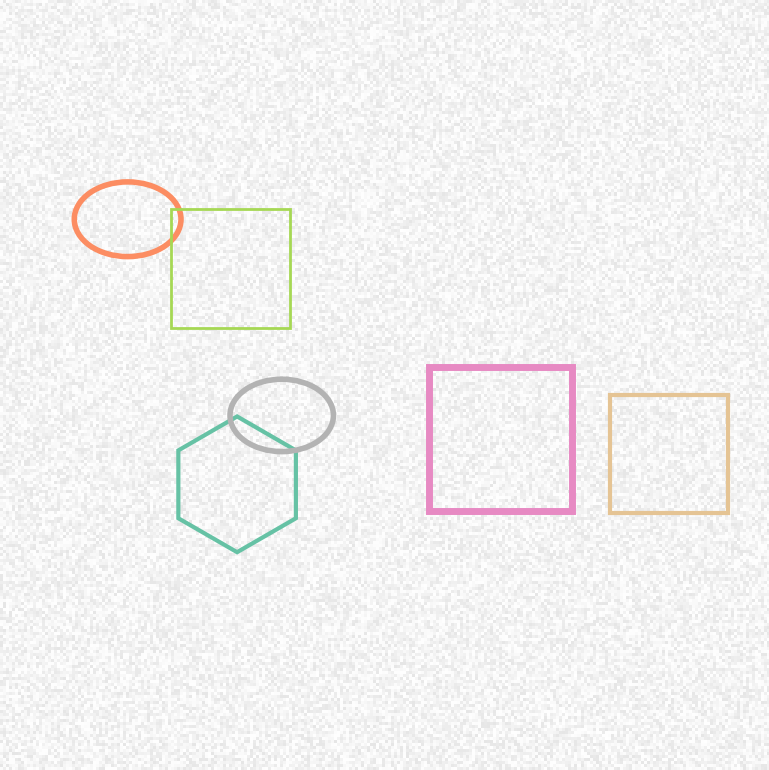[{"shape": "hexagon", "thickness": 1.5, "radius": 0.44, "center": [0.308, 0.371]}, {"shape": "oval", "thickness": 2, "radius": 0.35, "center": [0.166, 0.715]}, {"shape": "square", "thickness": 2.5, "radius": 0.47, "center": [0.65, 0.43]}, {"shape": "square", "thickness": 1, "radius": 0.39, "center": [0.3, 0.651]}, {"shape": "square", "thickness": 1.5, "radius": 0.38, "center": [0.869, 0.411]}, {"shape": "oval", "thickness": 2, "radius": 0.34, "center": [0.366, 0.461]}]